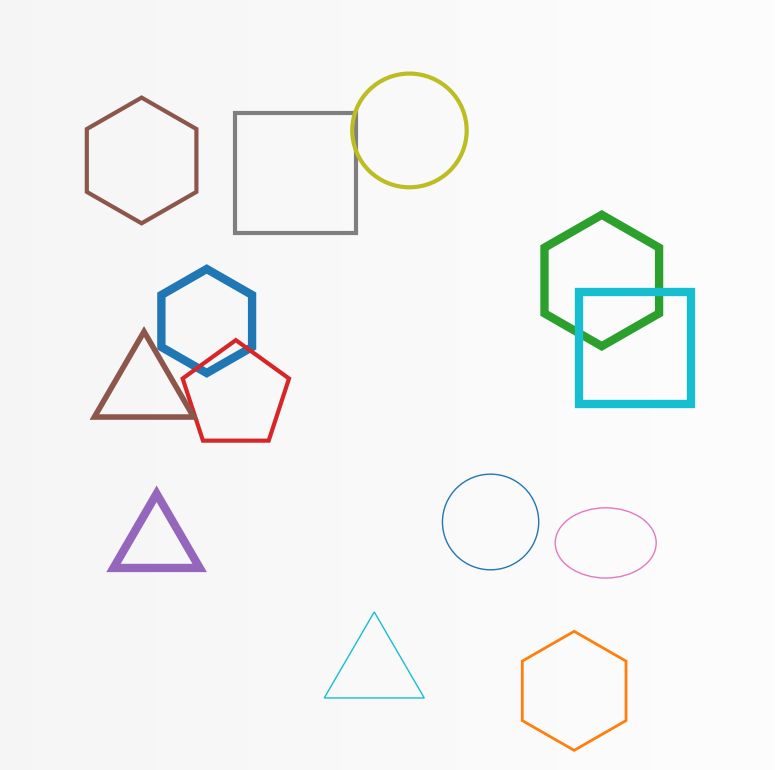[{"shape": "hexagon", "thickness": 3, "radius": 0.34, "center": [0.267, 0.583]}, {"shape": "circle", "thickness": 0.5, "radius": 0.31, "center": [0.633, 0.322]}, {"shape": "hexagon", "thickness": 1, "radius": 0.39, "center": [0.741, 0.103]}, {"shape": "hexagon", "thickness": 3, "radius": 0.43, "center": [0.777, 0.636]}, {"shape": "pentagon", "thickness": 1.5, "radius": 0.36, "center": [0.304, 0.486]}, {"shape": "triangle", "thickness": 3, "radius": 0.32, "center": [0.202, 0.294]}, {"shape": "triangle", "thickness": 2, "radius": 0.37, "center": [0.186, 0.495]}, {"shape": "hexagon", "thickness": 1.5, "radius": 0.41, "center": [0.183, 0.792]}, {"shape": "oval", "thickness": 0.5, "radius": 0.33, "center": [0.782, 0.295]}, {"shape": "square", "thickness": 1.5, "radius": 0.39, "center": [0.381, 0.776]}, {"shape": "circle", "thickness": 1.5, "radius": 0.37, "center": [0.528, 0.831]}, {"shape": "square", "thickness": 3, "radius": 0.36, "center": [0.819, 0.548]}, {"shape": "triangle", "thickness": 0.5, "radius": 0.37, "center": [0.483, 0.131]}]